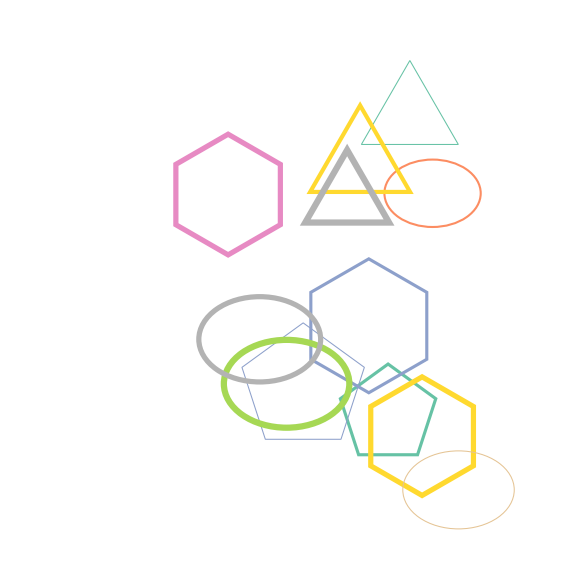[{"shape": "triangle", "thickness": 0.5, "radius": 0.48, "center": [0.71, 0.797]}, {"shape": "pentagon", "thickness": 1.5, "radius": 0.43, "center": [0.672, 0.282]}, {"shape": "oval", "thickness": 1, "radius": 0.42, "center": [0.749, 0.664]}, {"shape": "pentagon", "thickness": 0.5, "radius": 0.56, "center": [0.525, 0.329]}, {"shape": "hexagon", "thickness": 1.5, "radius": 0.58, "center": [0.639, 0.435]}, {"shape": "hexagon", "thickness": 2.5, "radius": 0.52, "center": [0.395, 0.662]}, {"shape": "oval", "thickness": 3, "radius": 0.54, "center": [0.496, 0.335]}, {"shape": "triangle", "thickness": 2, "radius": 0.5, "center": [0.624, 0.717]}, {"shape": "hexagon", "thickness": 2.5, "radius": 0.51, "center": [0.731, 0.244]}, {"shape": "oval", "thickness": 0.5, "radius": 0.48, "center": [0.794, 0.151]}, {"shape": "triangle", "thickness": 3, "radius": 0.42, "center": [0.601, 0.656]}, {"shape": "oval", "thickness": 2.5, "radius": 0.53, "center": [0.45, 0.412]}]